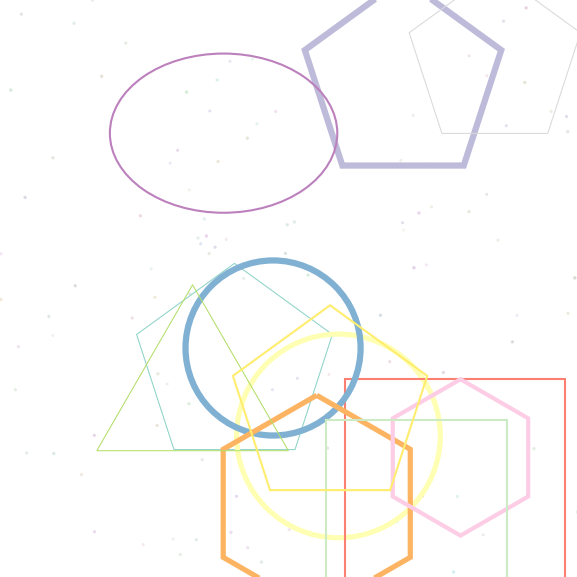[{"shape": "pentagon", "thickness": 0.5, "radius": 0.89, "center": [0.406, 0.365]}, {"shape": "circle", "thickness": 2.5, "radius": 0.88, "center": [0.586, 0.244]}, {"shape": "pentagon", "thickness": 3, "radius": 0.89, "center": [0.698, 0.857]}, {"shape": "square", "thickness": 1, "radius": 0.95, "center": [0.788, 0.153]}, {"shape": "circle", "thickness": 3, "radius": 0.76, "center": [0.473, 0.397]}, {"shape": "hexagon", "thickness": 2.5, "radius": 0.94, "center": [0.548, 0.128]}, {"shape": "triangle", "thickness": 0.5, "radius": 0.96, "center": [0.333, 0.314]}, {"shape": "hexagon", "thickness": 2, "radius": 0.68, "center": [0.797, 0.207]}, {"shape": "pentagon", "thickness": 0.5, "radius": 0.78, "center": [0.857, 0.894]}, {"shape": "oval", "thickness": 1, "radius": 0.98, "center": [0.387, 0.769]}, {"shape": "square", "thickness": 1, "radius": 0.78, "center": [0.721, 0.116]}, {"shape": "pentagon", "thickness": 1, "radius": 0.88, "center": [0.572, 0.294]}]